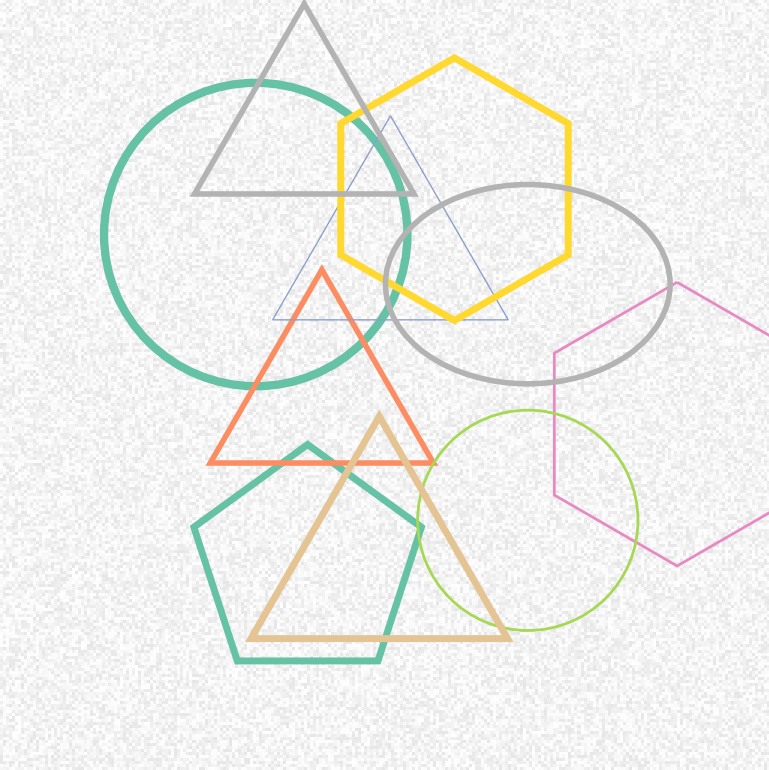[{"shape": "circle", "thickness": 3, "radius": 0.99, "center": [0.332, 0.695]}, {"shape": "pentagon", "thickness": 2.5, "radius": 0.78, "center": [0.4, 0.267]}, {"shape": "triangle", "thickness": 2, "radius": 0.84, "center": [0.418, 0.482]}, {"shape": "triangle", "thickness": 0.5, "radius": 0.88, "center": [0.507, 0.673]}, {"shape": "hexagon", "thickness": 1, "radius": 0.92, "center": [0.879, 0.449]}, {"shape": "circle", "thickness": 1, "radius": 0.72, "center": [0.685, 0.324]}, {"shape": "hexagon", "thickness": 2.5, "radius": 0.85, "center": [0.59, 0.754]}, {"shape": "triangle", "thickness": 2.5, "radius": 0.96, "center": [0.493, 0.267]}, {"shape": "oval", "thickness": 2, "radius": 0.92, "center": [0.685, 0.631]}, {"shape": "triangle", "thickness": 2, "radius": 0.82, "center": [0.395, 0.83]}]